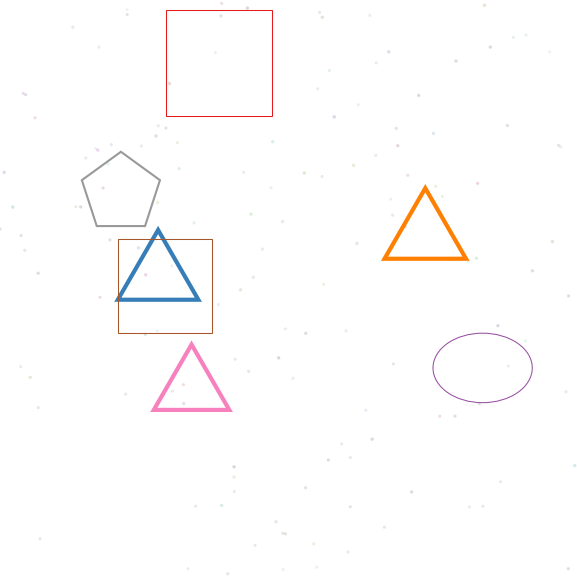[{"shape": "square", "thickness": 0.5, "radius": 0.46, "center": [0.379, 0.891]}, {"shape": "triangle", "thickness": 2, "radius": 0.4, "center": [0.274, 0.52]}, {"shape": "oval", "thickness": 0.5, "radius": 0.43, "center": [0.836, 0.362]}, {"shape": "triangle", "thickness": 2, "radius": 0.41, "center": [0.736, 0.592]}, {"shape": "square", "thickness": 0.5, "radius": 0.41, "center": [0.286, 0.504]}, {"shape": "triangle", "thickness": 2, "radius": 0.38, "center": [0.332, 0.327]}, {"shape": "pentagon", "thickness": 1, "radius": 0.36, "center": [0.209, 0.665]}]